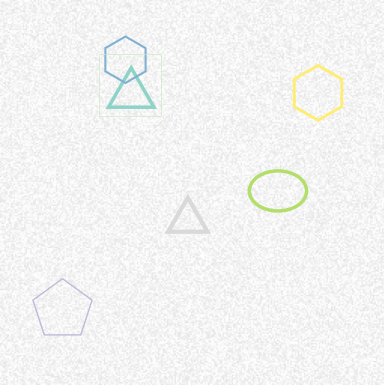[{"shape": "triangle", "thickness": 2.5, "radius": 0.34, "center": [0.341, 0.756]}, {"shape": "pentagon", "thickness": 1, "radius": 0.4, "center": [0.162, 0.195]}, {"shape": "hexagon", "thickness": 1.5, "radius": 0.3, "center": [0.326, 0.845]}, {"shape": "oval", "thickness": 2.5, "radius": 0.37, "center": [0.722, 0.504]}, {"shape": "triangle", "thickness": 3, "radius": 0.3, "center": [0.488, 0.428]}, {"shape": "square", "thickness": 0.5, "radius": 0.41, "center": [0.338, 0.779]}, {"shape": "hexagon", "thickness": 2, "radius": 0.36, "center": [0.826, 0.759]}]